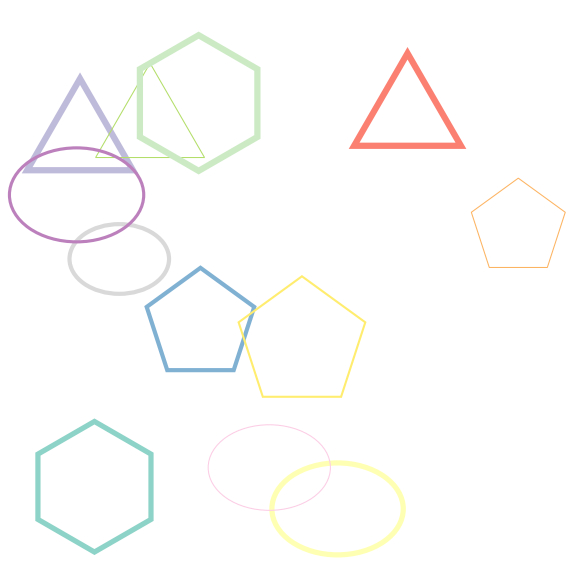[{"shape": "hexagon", "thickness": 2.5, "radius": 0.57, "center": [0.164, 0.156]}, {"shape": "oval", "thickness": 2.5, "radius": 0.57, "center": [0.585, 0.118]}, {"shape": "triangle", "thickness": 3, "radius": 0.53, "center": [0.139, 0.757]}, {"shape": "triangle", "thickness": 3, "radius": 0.53, "center": [0.706, 0.8]}, {"shape": "pentagon", "thickness": 2, "radius": 0.49, "center": [0.347, 0.437]}, {"shape": "pentagon", "thickness": 0.5, "radius": 0.43, "center": [0.897, 0.605]}, {"shape": "triangle", "thickness": 0.5, "radius": 0.54, "center": [0.26, 0.781]}, {"shape": "oval", "thickness": 0.5, "radius": 0.53, "center": [0.466, 0.19]}, {"shape": "oval", "thickness": 2, "radius": 0.43, "center": [0.207, 0.551]}, {"shape": "oval", "thickness": 1.5, "radius": 0.58, "center": [0.133, 0.662]}, {"shape": "hexagon", "thickness": 3, "radius": 0.59, "center": [0.344, 0.821]}, {"shape": "pentagon", "thickness": 1, "radius": 0.58, "center": [0.523, 0.405]}]